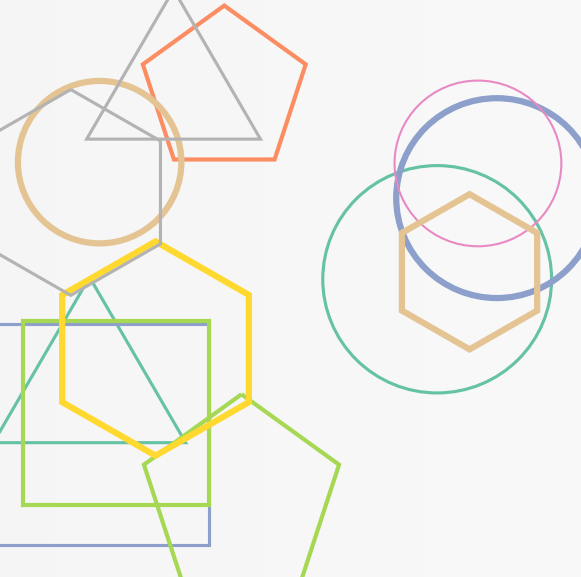[{"shape": "circle", "thickness": 1.5, "radius": 0.98, "center": [0.752, 0.516]}, {"shape": "triangle", "thickness": 1.5, "radius": 0.95, "center": [0.154, 0.328]}, {"shape": "pentagon", "thickness": 2, "radius": 0.74, "center": [0.386, 0.842]}, {"shape": "circle", "thickness": 3, "radius": 0.87, "center": [0.855, 0.656]}, {"shape": "square", "thickness": 1.5, "radius": 0.96, "center": [0.169, 0.246]}, {"shape": "circle", "thickness": 1, "radius": 0.72, "center": [0.822, 0.716]}, {"shape": "pentagon", "thickness": 2, "radius": 0.88, "center": [0.415, 0.14]}, {"shape": "square", "thickness": 2, "radius": 0.8, "center": [0.2, 0.285]}, {"shape": "hexagon", "thickness": 3, "radius": 0.93, "center": [0.268, 0.396]}, {"shape": "hexagon", "thickness": 3, "radius": 0.67, "center": [0.808, 0.529]}, {"shape": "circle", "thickness": 3, "radius": 0.7, "center": [0.171, 0.718]}, {"shape": "hexagon", "thickness": 1.5, "radius": 0.89, "center": [0.122, 0.666]}, {"shape": "triangle", "thickness": 1.5, "radius": 0.86, "center": [0.299, 0.845]}]